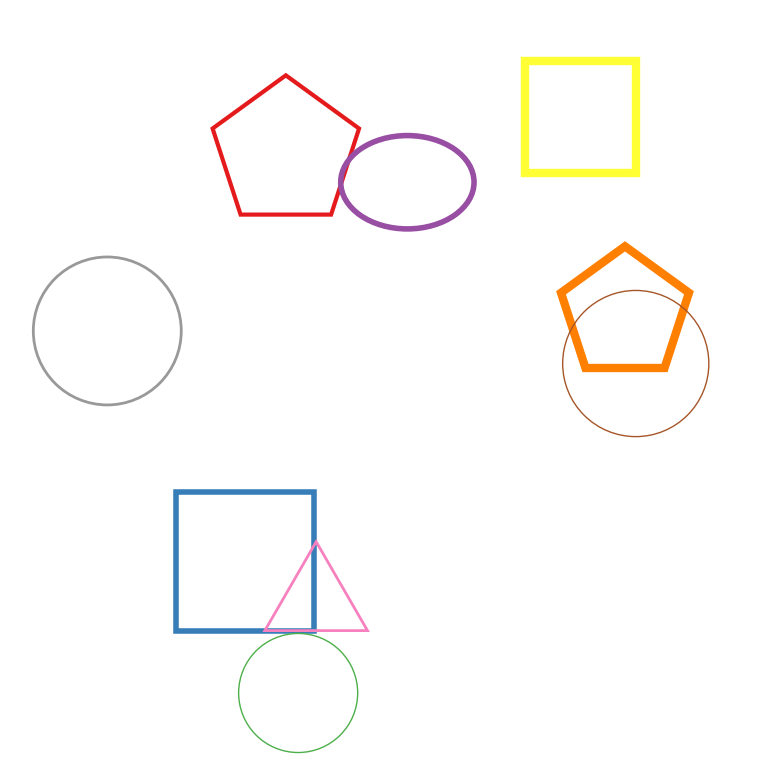[{"shape": "pentagon", "thickness": 1.5, "radius": 0.5, "center": [0.371, 0.802]}, {"shape": "square", "thickness": 2, "radius": 0.45, "center": [0.318, 0.271]}, {"shape": "circle", "thickness": 0.5, "radius": 0.39, "center": [0.387, 0.1]}, {"shape": "oval", "thickness": 2, "radius": 0.43, "center": [0.529, 0.763]}, {"shape": "pentagon", "thickness": 3, "radius": 0.44, "center": [0.812, 0.593]}, {"shape": "square", "thickness": 3, "radius": 0.36, "center": [0.754, 0.848]}, {"shape": "circle", "thickness": 0.5, "radius": 0.47, "center": [0.826, 0.528]}, {"shape": "triangle", "thickness": 1, "radius": 0.38, "center": [0.411, 0.219]}, {"shape": "circle", "thickness": 1, "radius": 0.48, "center": [0.139, 0.57]}]